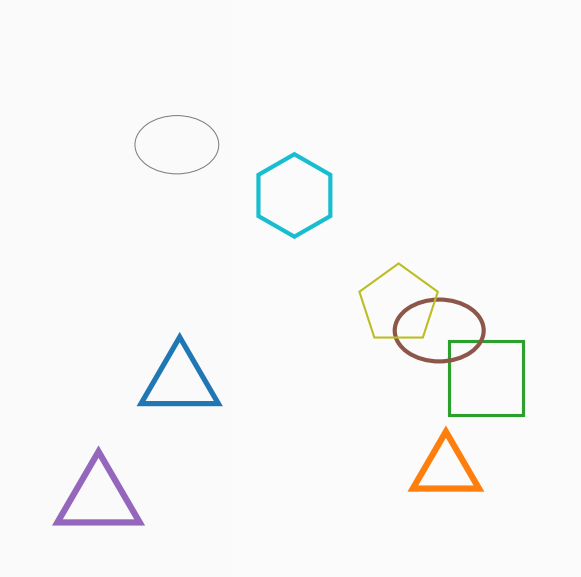[{"shape": "triangle", "thickness": 2.5, "radius": 0.38, "center": [0.309, 0.339]}, {"shape": "triangle", "thickness": 3, "radius": 0.33, "center": [0.767, 0.186]}, {"shape": "square", "thickness": 1.5, "radius": 0.32, "center": [0.836, 0.345]}, {"shape": "triangle", "thickness": 3, "radius": 0.41, "center": [0.17, 0.135]}, {"shape": "oval", "thickness": 2, "radius": 0.38, "center": [0.756, 0.427]}, {"shape": "oval", "thickness": 0.5, "radius": 0.36, "center": [0.304, 0.749]}, {"shape": "pentagon", "thickness": 1, "radius": 0.35, "center": [0.686, 0.472]}, {"shape": "hexagon", "thickness": 2, "radius": 0.36, "center": [0.506, 0.661]}]